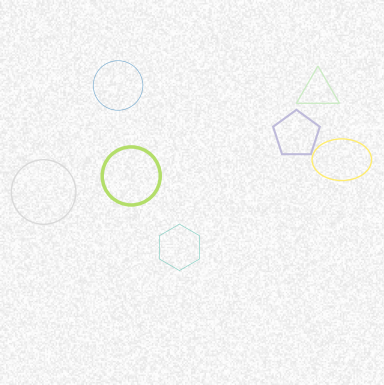[{"shape": "hexagon", "thickness": 0.5, "radius": 0.3, "center": [0.466, 0.358]}, {"shape": "pentagon", "thickness": 1.5, "radius": 0.32, "center": [0.77, 0.651]}, {"shape": "circle", "thickness": 0.5, "radius": 0.32, "center": [0.307, 0.778]}, {"shape": "circle", "thickness": 2.5, "radius": 0.38, "center": [0.341, 0.543]}, {"shape": "circle", "thickness": 1, "radius": 0.42, "center": [0.113, 0.501]}, {"shape": "triangle", "thickness": 1, "radius": 0.32, "center": [0.826, 0.764]}, {"shape": "oval", "thickness": 1, "radius": 0.39, "center": [0.888, 0.585]}]